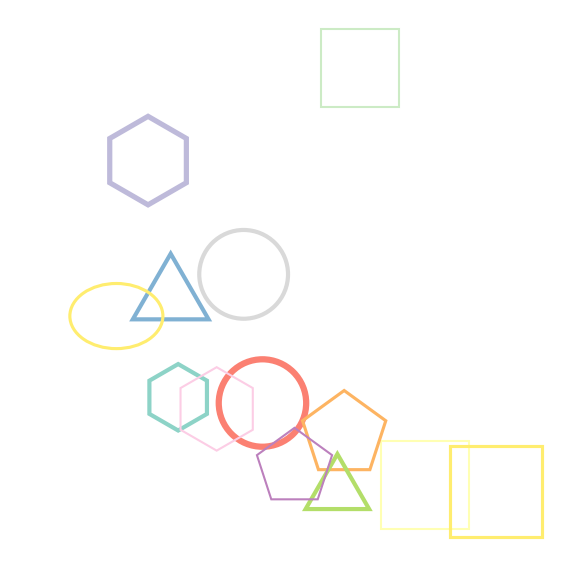[{"shape": "hexagon", "thickness": 2, "radius": 0.29, "center": [0.309, 0.311]}, {"shape": "square", "thickness": 1, "radius": 0.38, "center": [0.736, 0.159]}, {"shape": "hexagon", "thickness": 2.5, "radius": 0.38, "center": [0.256, 0.721]}, {"shape": "circle", "thickness": 3, "radius": 0.38, "center": [0.454, 0.301]}, {"shape": "triangle", "thickness": 2, "radius": 0.38, "center": [0.296, 0.484]}, {"shape": "pentagon", "thickness": 1.5, "radius": 0.38, "center": [0.596, 0.247]}, {"shape": "triangle", "thickness": 2, "radius": 0.32, "center": [0.584, 0.149]}, {"shape": "hexagon", "thickness": 1, "radius": 0.36, "center": [0.375, 0.291]}, {"shape": "circle", "thickness": 2, "radius": 0.38, "center": [0.422, 0.524]}, {"shape": "pentagon", "thickness": 1, "radius": 0.34, "center": [0.51, 0.19]}, {"shape": "square", "thickness": 1, "radius": 0.34, "center": [0.623, 0.881]}, {"shape": "square", "thickness": 1.5, "radius": 0.4, "center": [0.858, 0.148]}, {"shape": "oval", "thickness": 1.5, "radius": 0.4, "center": [0.202, 0.452]}]